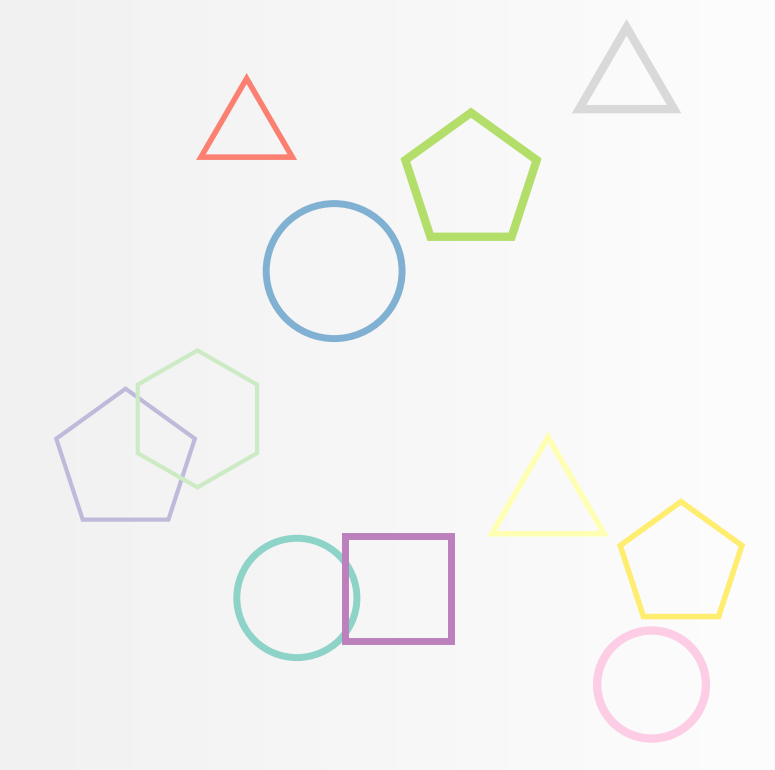[{"shape": "circle", "thickness": 2.5, "radius": 0.39, "center": [0.383, 0.223]}, {"shape": "triangle", "thickness": 2, "radius": 0.42, "center": [0.707, 0.349]}, {"shape": "pentagon", "thickness": 1.5, "radius": 0.47, "center": [0.162, 0.401]}, {"shape": "triangle", "thickness": 2, "radius": 0.34, "center": [0.318, 0.83]}, {"shape": "circle", "thickness": 2.5, "radius": 0.44, "center": [0.431, 0.648]}, {"shape": "pentagon", "thickness": 3, "radius": 0.45, "center": [0.608, 0.765]}, {"shape": "circle", "thickness": 3, "radius": 0.35, "center": [0.841, 0.111]}, {"shape": "triangle", "thickness": 3, "radius": 0.35, "center": [0.809, 0.894]}, {"shape": "square", "thickness": 2.5, "radius": 0.34, "center": [0.514, 0.236]}, {"shape": "hexagon", "thickness": 1.5, "radius": 0.44, "center": [0.255, 0.456]}, {"shape": "pentagon", "thickness": 2, "radius": 0.41, "center": [0.879, 0.266]}]